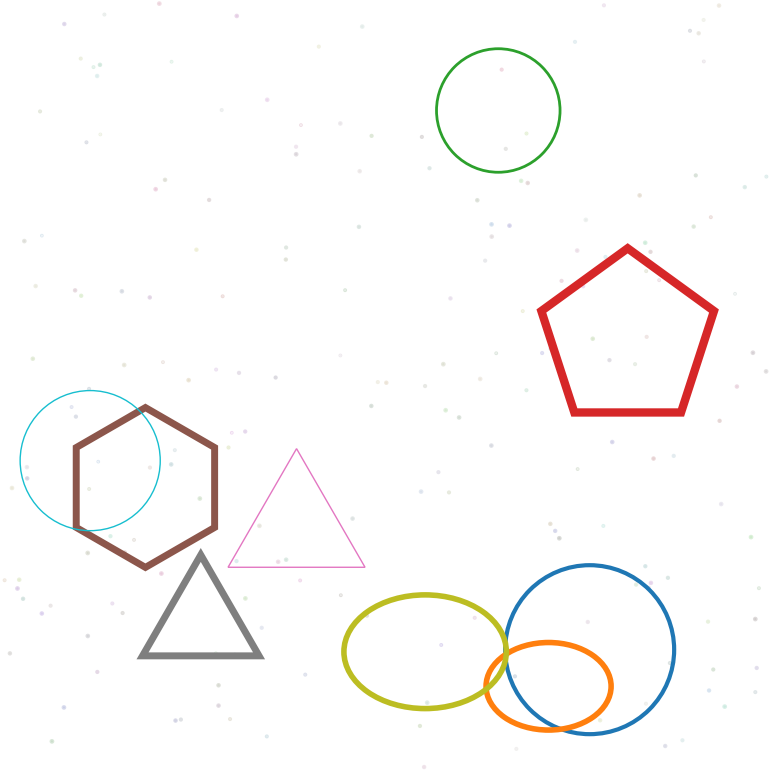[{"shape": "circle", "thickness": 1.5, "radius": 0.55, "center": [0.766, 0.156]}, {"shape": "oval", "thickness": 2, "radius": 0.41, "center": [0.712, 0.109]}, {"shape": "circle", "thickness": 1, "radius": 0.4, "center": [0.647, 0.856]}, {"shape": "pentagon", "thickness": 3, "radius": 0.59, "center": [0.815, 0.56]}, {"shape": "hexagon", "thickness": 2.5, "radius": 0.52, "center": [0.189, 0.367]}, {"shape": "triangle", "thickness": 0.5, "radius": 0.51, "center": [0.385, 0.315]}, {"shape": "triangle", "thickness": 2.5, "radius": 0.44, "center": [0.261, 0.192]}, {"shape": "oval", "thickness": 2, "radius": 0.53, "center": [0.552, 0.154]}, {"shape": "circle", "thickness": 0.5, "radius": 0.45, "center": [0.117, 0.402]}]